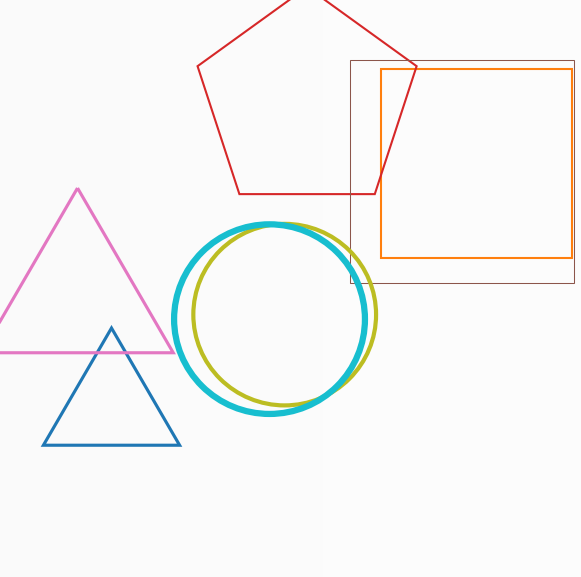[{"shape": "triangle", "thickness": 1.5, "radius": 0.68, "center": [0.192, 0.296]}, {"shape": "square", "thickness": 1, "radius": 0.82, "center": [0.82, 0.716]}, {"shape": "pentagon", "thickness": 1, "radius": 0.99, "center": [0.528, 0.823]}, {"shape": "square", "thickness": 0.5, "radius": 0.97, "center": [0.795, 0.702]}, {"shape": "triangle", "thickness": 1.5, "radius": 0.95, "center": [0.133, 0.483]}, {"shape": "circle", "thickness": 2, "radius": 0.79, "center": [0.49, 0.454]}, {"shape": "circle", "thickness": 3, "radius": 0.82, "center": [0.464, 0.447]}]